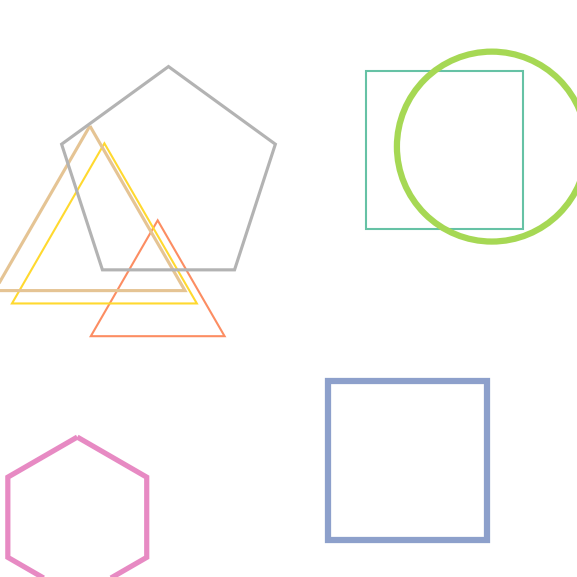[{"shape": "square", "thickness": 1, "radius": 0.68, "center": [0.77, 0.74]}, {"shape": "triangle", "thickness": 1, "radius": 0.67, "center": [0.273, 0.484]}, {"shape": "square", "thickness": 3, "radius": 0.69, "center": [0.706, 0.202]}, {"shape": "hexagon", "thickness": 2.5, "radius": 0.69, "center": [0.134, 0.103]}, {"shape": "circle", "thickness": 3, "radius": 0.82, "center": [0.852, 0.745]}, {"shape": "triangle", "thickness": 1, "radius": 0.92, "center": [0.181, 0.566]}, {"shape": "triangle", "thickness": 1.5, "radius": 0.95, "center": [0.156, 0.591]}, {"shape": "pentagon", "thickness": 1.5, "radius": 0.97, "center": [0.292, 0.689]}]